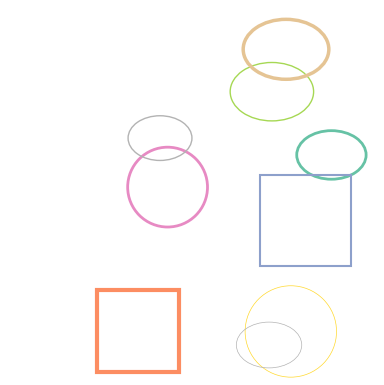[{"shape": "oval", "thickness": 2, "radius": 0.45, "center": [0.861, 0.598]}, {"shape": "square", "thickness": 3, "radius": 0.53, "center": [0.358, 0.141]}, {"shape": "square", "thickness": 1.5, "radius": 0.59, "center": [0.794, 0.428]}, {"shape": "circle", "thickness": 2, "radius": 0.52, "center": [0.435, 0.514]}, {"shape": "oval", "thickness": 1, "radius": 0.54, "center": [0.706, 0.762]}, {"shape": "circle", "thickness": 0.5, "radius": 0.59, "center": [0.755, 0.139]}, {"shape": "oval", "thickness": 2.5, "radius": 0.56, "center": [0.743, 0.872]}, {"shape": "oval", "thickness": 0.5, "radius": 0.42, "center": [0.699, 0.104]}, {"shape": "oval", "thickness": 1, "radius": 0.41, "center": [0.416, 0.641]}]